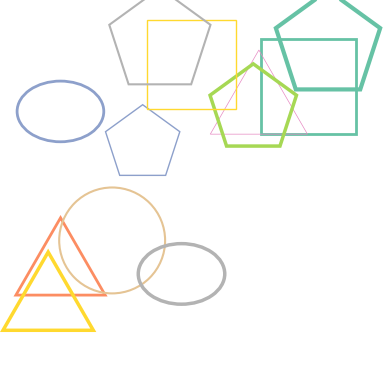[{"shape": "pentagon", "thickness": 3, "radius": 0.71, "center": [0.852, 0.883]}, {"shape": "square", "thickness": 2, "radius": 0.61, "center": [0.801, 0.775]}, {"shape": "triangle", "thickness": 2, "radius": 0.67, "center": [0.157, 0.3]}, {"shape": "oval", "thickness": 2, "radius": 0.56, "center": [0.157, 0.711]}, {"shape": "pentagon", "thickness": 1, "radius": 0.51, "center": [0.371, 0.627]}, {"shape": "triangle", "thickness": 0.5, "radius": 0.73, "center": [0.672, 0.724]}, {"shape": "pentagon", "thickness": 2.5, "radius": 0.59, "center": [0.658, 0.716]}, {"shape": "triangle", "thickness": 2.5, "radius": 0.68, "center": [0.125, 0.21]}, {"shape": "square", "thickness": 1, "radius": 0.58, "center": [0.497, 0.834]}, {"shape": "circle", "thickness": 1.5, "radius": 0.69, "center": [0.291, 0.375]}, {"shape": "oval", "thickness": 2.5, "radius": 0.56, "center": [0.471, 0.289]}, {"shape": "pentagon", "thickness": 1.5, "radius": 0.69, "center": [0.415, 0.893]}]